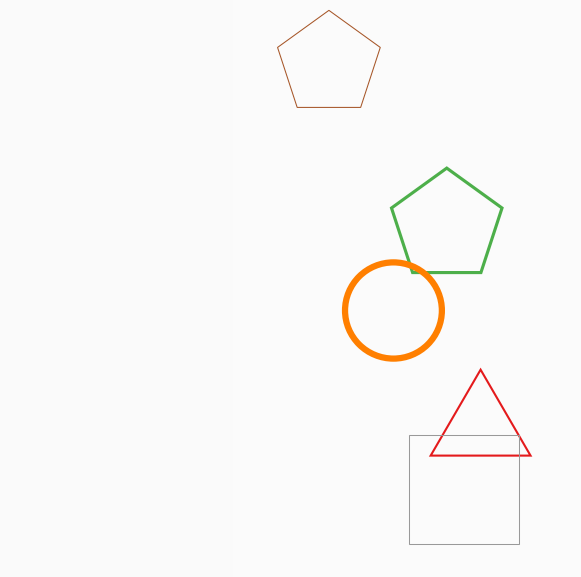[{"shape": "triangle", "thickness": 1, "radius": 0.5, "center": [0.827, 0.26]}, {"shape": "pentagon", "thickness": 1.5, "radius": 0.5, "center": [0.769, 0.608]}, {"shape": "circle", "thickness": 3, "radius": 0.42, "center": [0.677, 0.461]}, {"shape": "pentagon", "thickness": 0.5, "radius": 0.46, "center": [0.566, 0.888]}, {"shape": "square", "thickness": 0.5, "radius": 0.47, "center": [0.799, 0.151]}]